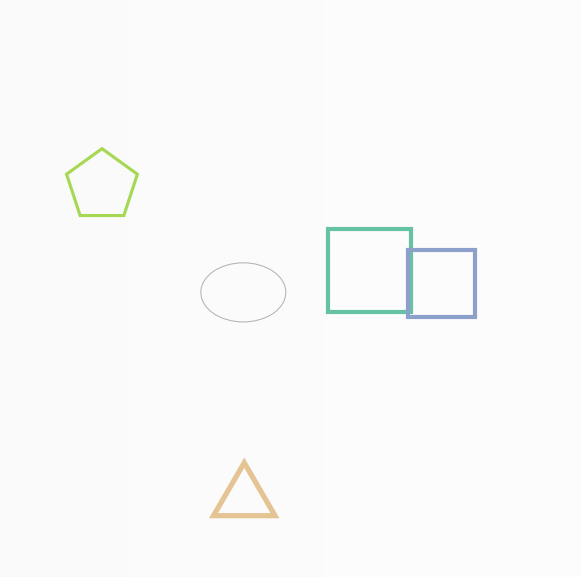[{"shape": "square", "thickness": 2, "radius": 0.36, "center": [0.635, 0.531]}, {"shape": "square", "thickness": 2, "radius": 0.29, "center": [0.76, 0.509]}, {"shape": "pentagon", "thickness": 1.5, "radius": 0.32, "center": [0.175, 0.678]}, {"shape": "triangle", "thickness": 2.5, "radius": 0.31, "center": [0.42, 0.137]}, {"shape": "oval", "thickness": 0.5, "radius": 0.37, "center": [0.419, 0.493]}]